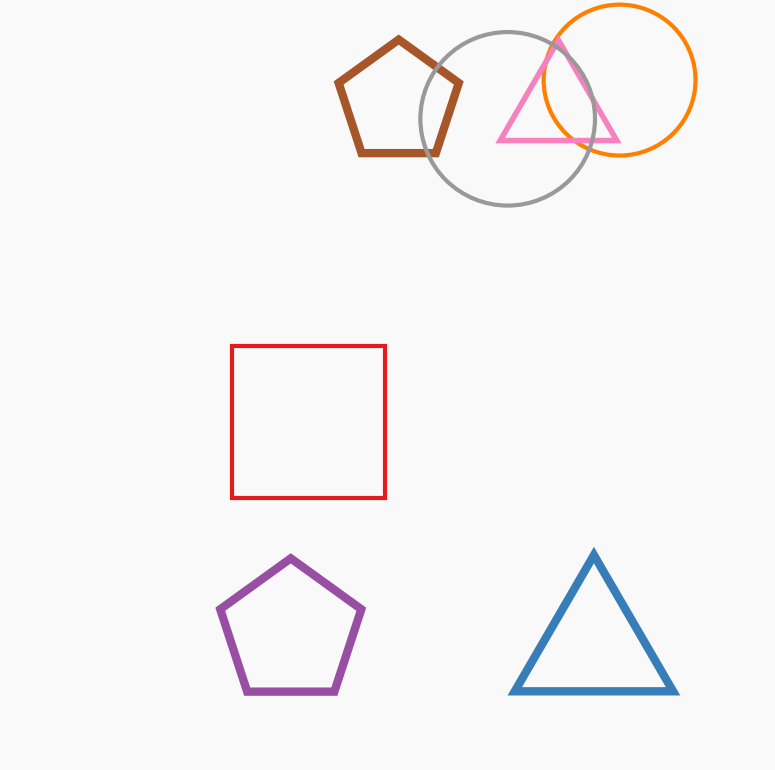[{"shape": "square", "thickness": 1.5, "radius": 0.49, "center": [0.398, 0.452]}, {"shape": "triangle", "thickness": 3, "radius": 0.59, "center": [0.766, 0.161]}, {"shape": "pentagon", "thickness": 3, "radius": 0.48, "center": [0.375, 0.179]}, {"shape": "circle", "thickness": 1.5, "radius": 0.49, "center": [0.799, 0.896]}, {"shape": "pentagon", "thickness": 3, "radius": 0.41, "center": [0.514, 0.867]}, {"shape": "triangle", "thickness": 2, "radius": 0.43, "center": [0.721, 0.861]}, {"shape": "circle", "thickness": 1.5, "radius": 0.56, "center": [0.655, 0.846]}]